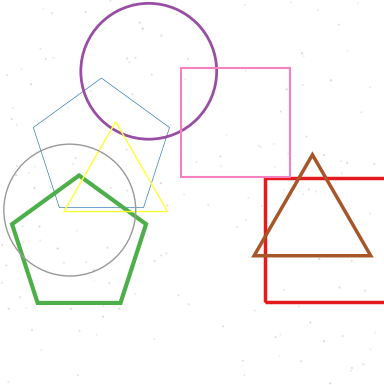[{"shape": "square", "thickness": 2.5, "radius": 0.81, "center": [0.851, 0.377]}, {"shape": "pentagon", "thickness": 0.5, "radius": 0.93, "center": [0.263, 0.611]}, {"shape": "pentagon", "thickness": 3, "radius": 0.92, "center": [0.205, 0.361]}, {"shape": "circle", "thickness": 2, "radius": 0.88, "center": [0.386, 0.815]}, {"shape": "triangle", "thickness": 1, "radius": 0.78, "center": [0.301, 0.528]}, {"shape": "triangle", "thickness": 2.5, "radius": 0.87, "center": [0.811, 0.423]}, {"shape": "square", "thickness": 1.5, "radius": 0.71, "center": [0.611, 0.682]}, {"shape": "circle", "thickness": 1, "radius": 0.86, "center": [0.181, 0.454]}]